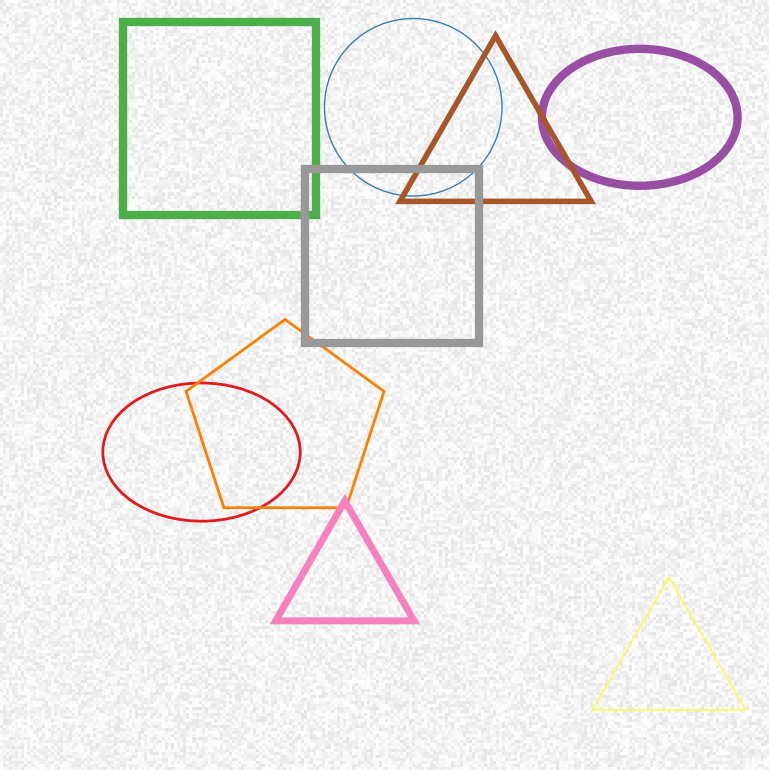[{"shape": "oval", "thickness": 1, "radius": 0.64, "center": [0.262, 0.413]}, {"shape": "circle", "thickness": 0.5, "radius": 0.58, "center": [0.537, 0.861]}, {"shape": "square", "thickness": 3, "radius": 0.63, "center": [0.285, 0.846]}, {"shape": "oval", "thickness": 3, "radius": 0.64, "center": [0.831, 0.848]}, {"shape": "pentagon", "thickness": 1, "radius": 0.68, "center": [0.37, 0.45]}, {"shape": "triangle", "thickness": 0.5, "radius": 0.57, "center": [0.869, 0.135]}, {"shape": "triangle", "thickness": 2, "radius": 0.72, "center": [0.644, 0.81]}, {"shape": "triangle", "thickness": 2.5, "radius": 0.52, "center": [0.448, 0.246]}, {"shape": "square", "thickness": 3, "radius": 0.56, "center": [0.509, 0.667]}]